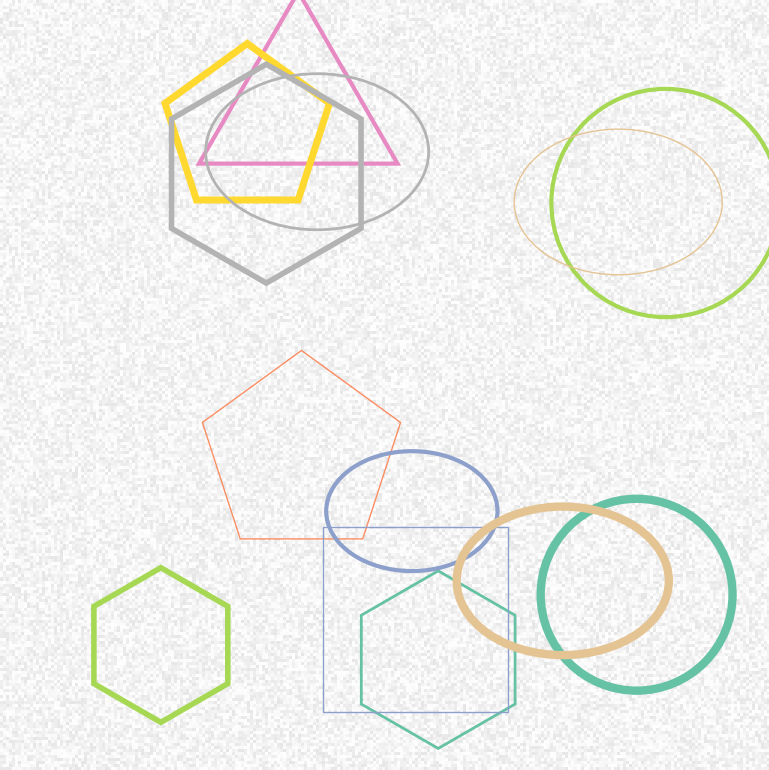[{"shape": "hexagon", "thickness": 1, "radius": 0.58, "center": [0.569, 0.143]}, {"shape": "circle", "thickness": 3, "radius": 0.62, "center": [0.827, 0.228]}, {"shape": "pentagon", "thickness": 0.5, "radius": 0.68, "center": [0.392, 0.41]}, {"shape": "oval", "thickness": 1.5, "radius": 0.56, "center": [0.535, 0.336]}, {"shape": "square", "thickness": 0.5, "radius": 0.6, "center": [0.54, 0.196]}, {"shape": "triangle", "thickness": 1.5, "radius": 0.74, "center": [0.387, 0.862]}, {"shape": "hexagon", "thickness": 2, "radius": 0.5, "center": [0.209, 0.162]}, {"shape": "circle", "thickness": 1.5, "radius": 0.74, "center": [0.864, 0.736]}, {"shape": "pentagon", "thickness": 2.5, "radius": 0.56, "center": [0.321, 0.831]}, {"shape": "oval", "thickness": 0.5, "radius": 0.68, "center": [0.803, 0.738]}, {"shape": "oval", "thickness": 3, "radius": 0.69, "center": [0.731, 0.246]}, {"shape": "hexagon", "thickness": 2, "radius": 0.71, "center": [0.346, 0.774]}, {"shape": "oval", "thickness": 1, "radius": 0.72, "center": [0.412, 0.803]}]